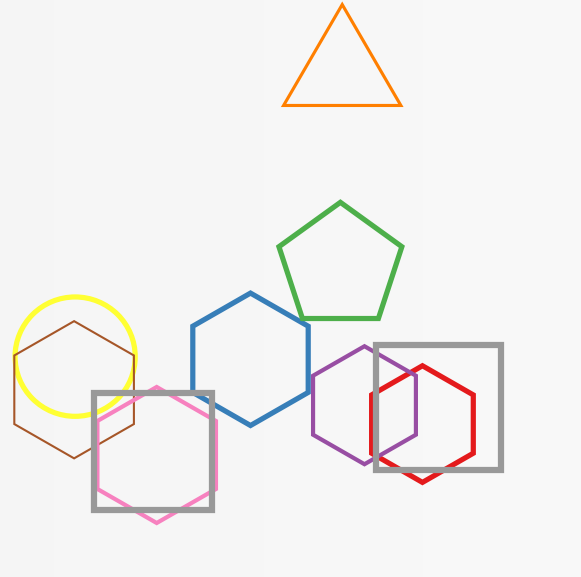[{"shape": "hexagon", "thickness": 2.5, "radius": 0.5, "center": [0.727, 0.265]}, {"shape": "hexagon", "thickness": 2.5, "radius": 0.57, "center": [0.431, 0.377]}, {"shape": "pentagon", "thickness": 2.5, "radius": 0.56, "center": [0.586, 0.538]}, {"shape": "hexagon", "thickness": 2, "radius": 0.51, "center": [0.627, 0.297]}, {"shape": "triangle", "thickness": 1.5, "radius": 0.58, "center": [0.589, 0.875]}, {"shape": "circle", "thickness": 2.5, "radius": 0.52, "center": [0.129, 0.382]}, {"shape": "hexagon", "thickness": 1, "radius": 0.59, "center": [0.127, 0.324]}, {"shape": "hexagon", "thickness": 2, "radius": 0.59, "center": [0.27, 0.211]}, {"shape": "square", "thickness": 3, "radius": 0.51, "center": [0.263, 0.217]}, {"shape": "square", "thickness": 3, "radius": 0.54, "center": [0.754, 0.294]}]